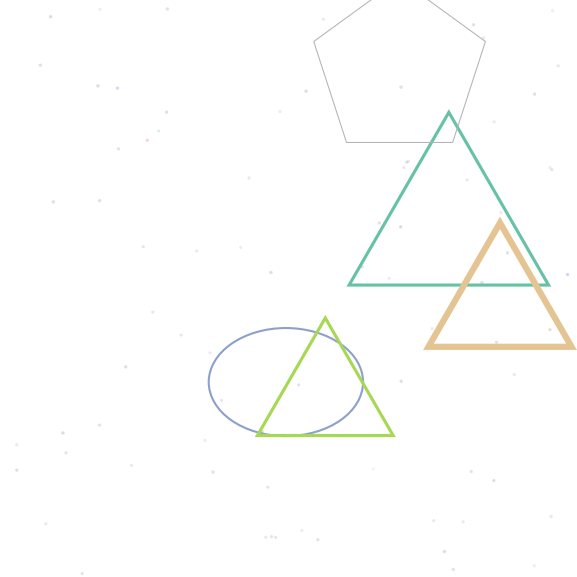[{"shape": "triangle", "thickness": 1.5, "radius": 1.0, "center": [0.777, 0.605]}, {"shape": "oval", "thickness": 1, "radius": 0.67, "center": [0.495, 0.338]}, {"shape": "triangle", "thickness": 1.5, "radius": 0.68, "center": [0.563, 0.313]}, {"shape": "triangle", "thickness": 3, "radius": 0.72, "center": [0.866, 0.47]}, {"shape": "pentagon", "thickness": 0.5, "radius": 0.78, "center": [0.692, 0.879]}]